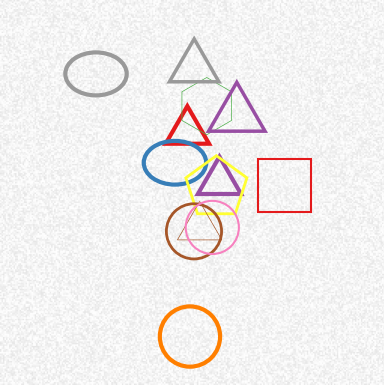[{"shape": "triangle", "thickness": 3, "radius": 0.33, "center": [0.487, 0.659]}, {"shape": "square", "thickness": 1.5, "radius": 0.34, "center": [0.739, 0.519]}, {"shape": "oval", "thickness": 3, "radius": 0.41, "center": [0.454, 0.577]}, {"shape": "hexagon", "thickness": 0.5, "radius": 0.37, "center": [0.537, 0.724]}, {"shape": "triangle", "thickness": 3, "radius": 0.32, "center": [0.57, 0.528]}, {"shape": "triangle", "thickness": 2.5, "radius": 0.42, "center": [0.615, 0.702]}, {"shape": "circle", "thickness": 3, "radius": 0.39, "center": [0.493, 0.126]}, {"shape": "pentagon", "thickness": 2, "radius": 0.42, "center": [0.562, 0.512]}, {"shape": "circle", "thickness": 2, "radius": 0.36, "center": [0.504, 0.399]}, {"shape": "triangle", "thickness": 0.5, "radius": 0.33, "center": [0.519, 0.41]}, {"shape": "circle", "thickness": 1.5, "radius": 0.35, "center": [0.551, 0.409]}, {"shape": "oval", "thickness": 3, "radius": 0.4, "center": [0.249, 0.808]}, {"shape": "triangle", "thickness": 2.5, "radius": 0.37, "center": [0.504, 0.825]}]